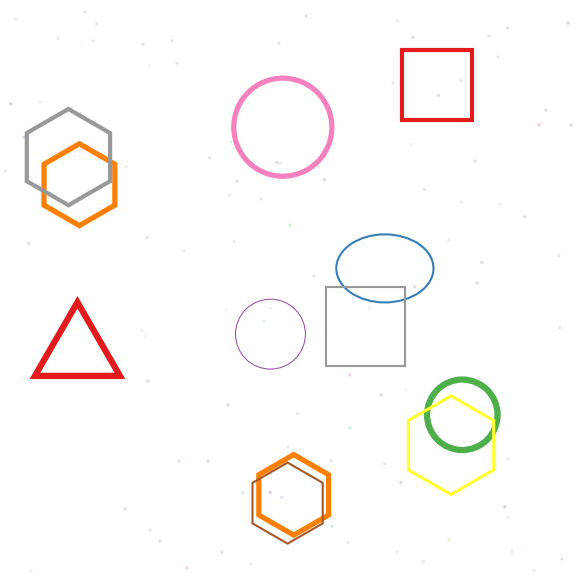[{"shape": "triangle", "thickness": 3, "radius": 0.42, "center": [0.134, 0.391]}, {"shape": "square", "thickness": 2, "radius": 0.3, "center": [0.757, 0.851]}, {"shape": "oval", "thickness": 1, "radius": 0.42, "center": [0.666, 0.534]}, {"shape": "circle", "thickness": 3, "radius": 0.31, "center": [0.801, 0.281]}, {"shape": "circle", "thickness": 0.5, "radius": 0.3, "center": [0.468, 0.421]}, {"shape": "hexagon", "thickness": 2.5, "radius": 0.35, "center": [0.138, 0.679]}, {"shape": "hexagon", "thickness": 2.5, "radius": 0.35, "center": [0.509, 0.142]}, {"shape": "hexagon", "thickness": 1.5, "radius": 0.43, "center": [0.781, 0.228]}, {"shape": "hexagon", "thickness": 1, "radius": 0.35, "center": [0.498, 0.128]}, {"shape": "circle", "thickness": 2.5, "radius": 0.42, "center": [0.49, 0.779]}, {"shape": "square", "thickness": 1, "radius": 0.34, "center": [0.633, 0.434]}, {"shape": "hexagon", "thickness": 2, "radius": 0.42, "center": [0.119, 0.727]}]